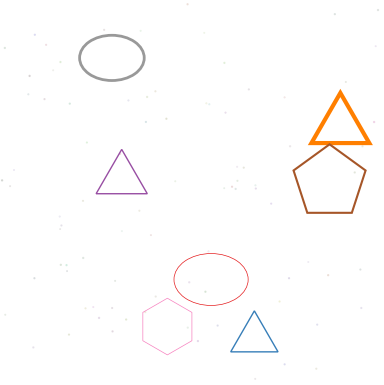[{"shape": "oval", "thickness": 0.5, "radius": 0.48, "center": [0.548, 0.274]}, {"shape": "triangle", "thickness": 1, "radius": 0.35, "center": [0.661, 0.122]}, {"shape": "triangle", "thickness": 1, "radius": 0.38, "center": [0.316, 0.535]}, {"shape": "triangle", "thickness": 3, "radius": 0.43, "center": [0.884, 0.672]}, {"shape": "pentagon", "thickness": 1.5, "radius": 0.49, "center": [0.856, 0.527]}, {"shape": "hexagon", "thickness": 0.5, "radius": 0.37, "center": [0.435, 0.152]}, {"shape": "oval", "thickness": 2, "radius": 0.42, "center": [0.291, 0.85]}]